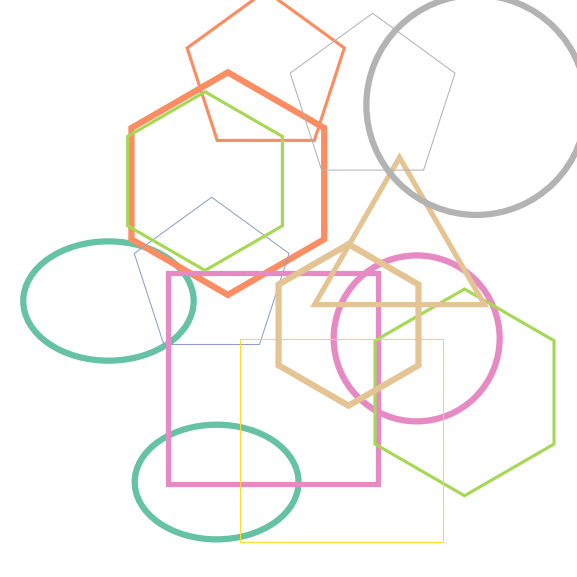[{"shape": "oval", "thickness": 3, "radius": 0.74, "center": [0.188, 0.478]}, {"shape": "oval", "thickness": 3, "radius": 0.71, "center": [0.375, 0.164]}, {"shape": "pentagon", "thickness": 1.5, "radius": 0.72, "center": [0.46, 0.872]}, {"shape": "hexagon", "thickness": 3, "radius": 0.96, "center": [0.394, 0.681]}, {"shape": "pentagon", "thickness": 0.5, "radius": 0.7, "center": [0.367, 0.517]}, {"shape": "circle", "thickness": 3, "radius": 0.72, "center": [0.721, 0.413]}, {"shape": "square", "thickness": 2.5, "radius": 0.91, "center": [0.473, 0.344]}, {"shape": "hexagon", "thickness": 1.5, "radius": 0.89, "center": [0.804, 0.32]}, {"shape": "hexagon", "thickness": 1.5, "radius": 0.77, "center": [0.355, 0.686]}, {"shape": "square", "thickness": 0.5, "radius": 0.88, "center": [0.591, 0.237]}, {"shape": "hexagon", "thickness": 3, "radius": 0.7, "center": [0.603, 0.437]}, {"shape": "triangle", "thickness": 2.5, "radius": 0.85, "center": [0.692, 0.557]}, {"shape": "circle", "thickness": 3, "radius": 0.95, "center": [0.825, 0.817]}, {"shape": "pentagon", "thickness": 0.5, "radius": 0.75, "center": [0.645, 0.826]}]